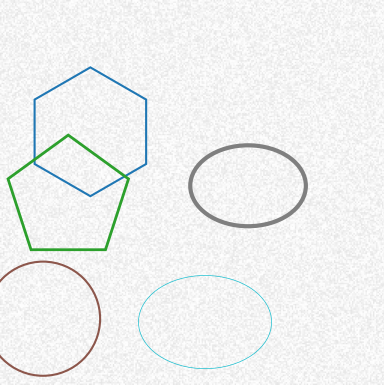[{"shape": "hexagon", "thickness": 1.5, "radius": 0.84, "center": [0.235, 0.658]}, {"shape": "pentagon", "thickness": 2, "radius": 0.82, "center": [0.177, 0.485]}, {"shape": "circle", "thickness": 1.5, "radius": 0.74, "center": [0.112, 0.172]}, {"shape": "oval", "thickness": 3, "radius": 0.75, "center": [0.644, 0.517]}, {"shape": "oval", "thickness": 0.5, "radius": 0.86, "center": [0.533, 0.163]}]